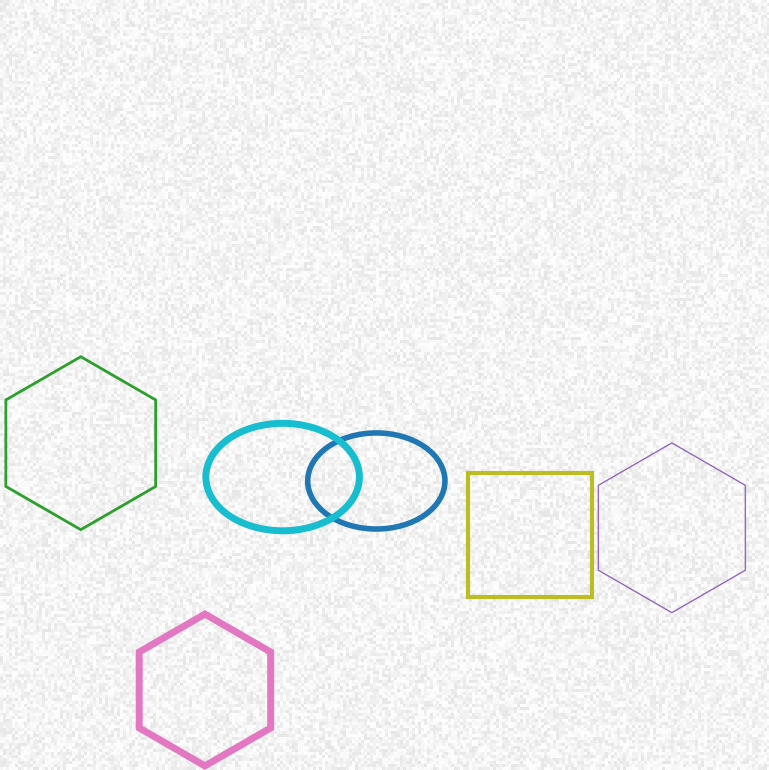[{"shape": "oval", "thickness": 2, "radius": 0.45, "center": [0.489, 0.375]}, {"shape": "hexagon", "thickness": 1, "radius": 0.56, "center": [0.105, 0.424]}, {"shape": "hexagon", "thickness": 0.5, "radius": 0.55, "center": [0.873, 0.315]}, {"shape": "hexagon", "thickness": 2.5, "radius": 0.49, "center": [0.266, 0.104]}, {"shape": "square", "thickness": 1.5, "radius": 0.4, "center": [0.688, 0.306]}, {"shape": "oval", "thickness": 2.5, "radius": 0.5, "center": [0.367, 0.38]}]